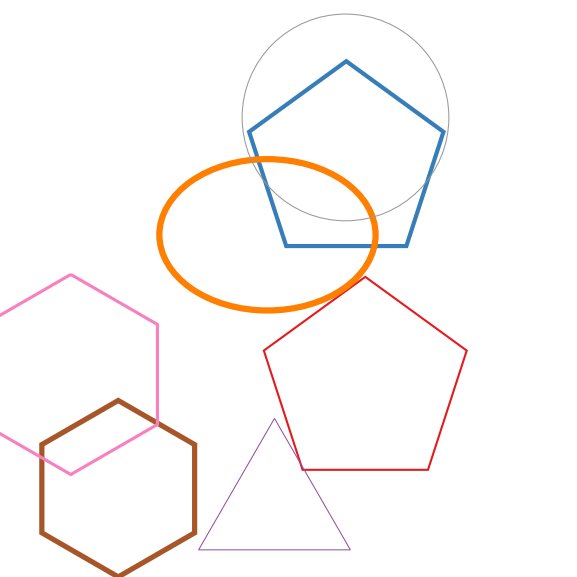[{"shape": "pentagon", "thickness": 1, "radius": 0.92, "center": [0.633, 0.335]}, {"shape": "pentagon", "thickness": 2, "radius": 0.88, "center": [0.6, 0.716]}, {"shape": "triangle", "thickness": 0.5, "radius": 0.76, "center": [0.475, 0.123]}, {"shape": "oval", "thickness": 3, "radius": 0.94, "center": [0.463, 0.593]}, {"shape": "hexagon", "thickness": 2.5, "radius": 0.76, "center": [0.205, 0.153]}, {"shape": "hexagon", "thickness": 1.5, "radius": 0.87, "center": [0.123, 0.351]}, {"shape": "circle", "thickness": 0.5, "radius": 0.89, "center": [0.598, 0.796]}]